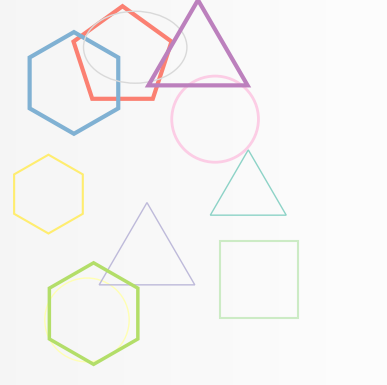[{"shape": "triangle", "thickness": 1, "radius": 0.57, "center": [0.641, 0.498]}, {"shape": "circle", "thickness": 1, "radius": 0.54, "center": [0.224, 0.169]}, {"shape": "triangle", "thickness": 1, "radius": 0.71, "center": [0.379, 0.331]}, {"shape": "pentagon", "thickness": 3, "radius": 0.66, "center": [0.316, 0.851]}, {"shape": "hexagon", "thickness": 3, "radius": 0.66, "center": [0.191, 0.785]}, {"shape": "hexagon", "thickness": 2.5, "radius": 0.66, "center": [0.242, 0.185]}, {"shape": "circle", "thickness": 2, "radius": 0.56, "center": [0.555, 0.691]}, {"shape": "oval", "thickness": 1, "radius": 0.67, "center": [0.349, 0.877]}, {"shape": "triangle", "thickness": 3, "radius": 0.74, "center": [0.511, 0.852]}, {"shape": "square", "thickness": 1.5, "radius": 0.5, "center": [0.669, 0.273]}, {"shape": "hexagon", "thickness": 1.5, "radius": 0.51, "center": [0.125, 0.496]}]